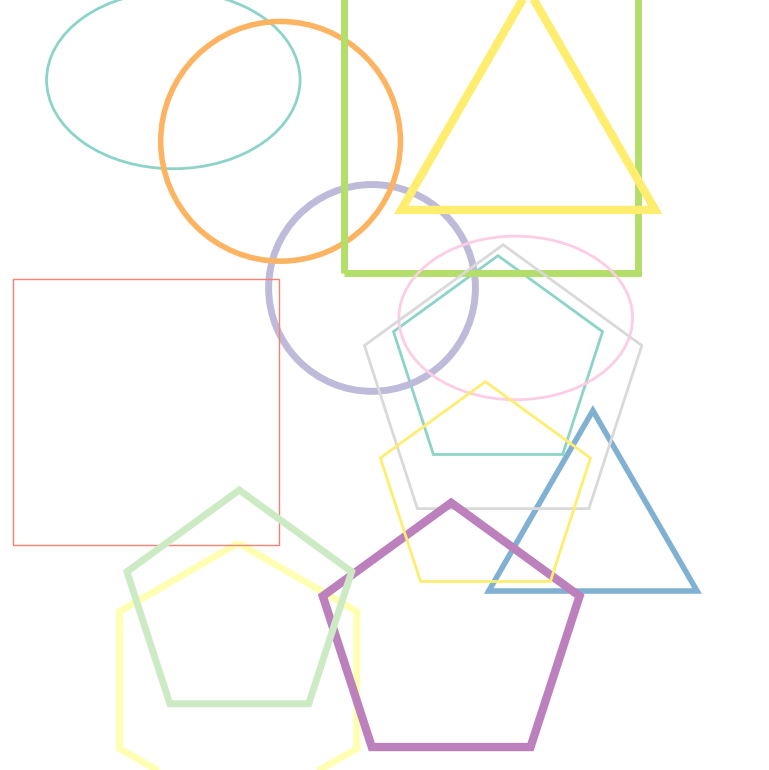[{"shape": "pentagon", "thickness": 1, "radius": 0.71, "center": [0.647, 0.525]}, {"shape": "oval", "thickness": 1, "radius": 0.82, "center": [0.225, 0.896]}, {"shape": "hexagon", "thickness": 2.5, "radius": 0.89, "center": [0.309, 0.117]}, {"shape": "circle", "thickness": 2.5, "radius": 0.67, "center": [0.483, 0.626]}, {"shape": "square", "thickness": 0.5, "radius": 0.86, "center": [0.189, 0.465]}, {"shape": "triangle", "thickness": 2, "radius": 0.78, "center": [0.77, 0.311]}, {"shape": "circle", "thickness": 2, "radius": 0.78, "center": [0.364, 0.816]}, {"shape": "square", "thickness": 2.5, "radius": 0.96, "center": [0.637, 0.836]}, {"shape": "oval", "thickness": 1, "radius": 0.76, "center": [0.67, 0.587]}, {"shape": "pentagon", "thickness": 1, "radius": 0.95, "center": [0.653, 0.493]}, {"shape": "pentagon", "thickness": 3, "radius": 0.88, "center": [0.586, 0.172]}, {"shape": "pentagon", "thickness": 2.5, "radius": 0.77, "center": [0.311, 0.21]}, {"shape": "triangle", "thickness": 3, "radius": 0.95, "center": [0.686, 0.823]}, {"shape": "pentagon", "thickness": 1, "radius": 0.72, "center": [0.63, 0.361]}]